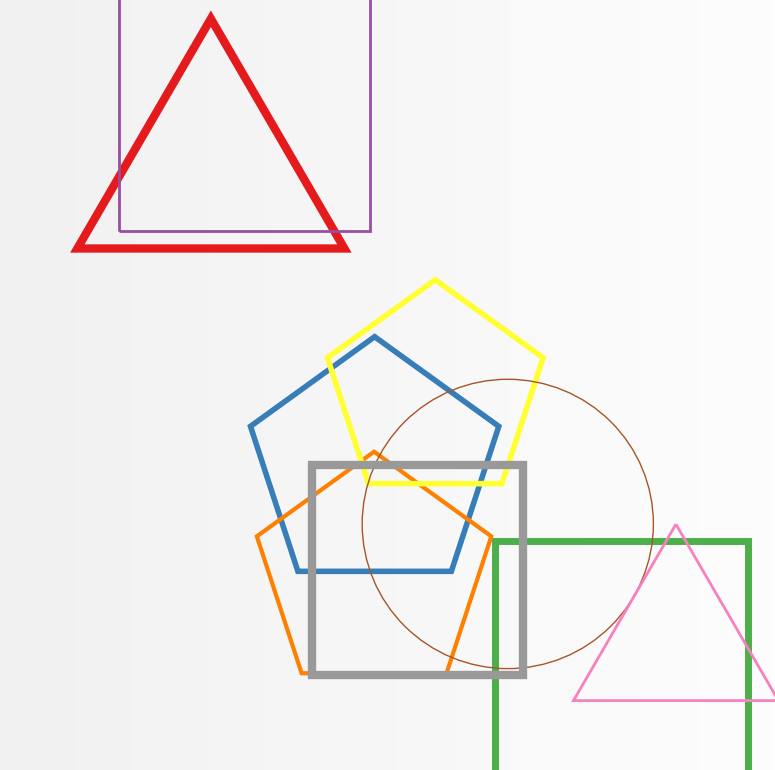[{"shape": "triangle", "thickness": 3, "radius": 0.99, "center": [0.272, 0.777]}, {"shape": "pentagon", "thickness": 2, "radius": 0.84, "center": [0.483, 0.394]}, {"shape": "square", "thickness": 2.5, "radius": 0.81, "center": [0.802, 0.134]}, {"shape": "square", "thickness": 1, "radius": 0.81, "center": [0.315, 0.862]}, {"shape": "pentagon", "thickness": 1.5, "radius": 0.8, "center": [0.483, 0.254]}, {"shape": "pentagon", "thickness": 2, "radius": 0.73, "center": [0.562, 0.49]}, {"shape": "circle", "thickness": 0.5, "radius": 0.94, "center": [0.655, 0.32]}, {"shape": "triangle", "thickness": 1, "radius": 0.76, "center": [0.872, 0.166]}, {"shape": "square", "thickness": 3, "radius": 0.68, "center": [0.539, 0.259]}]